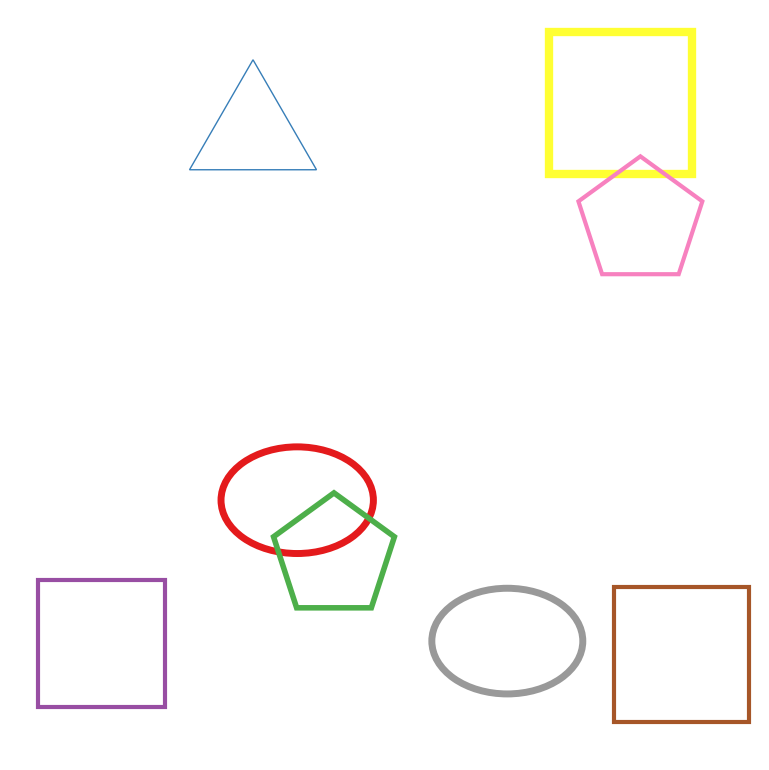[{"shape": "oval", "thickness": 2.5, "radius": 0.49, "center": [0.386, 0.35]}, {"shape": "triangle", "thickness": 0.5, "radius": 0.48, "center": [0.329, 0.827]}, {"shape": "pentagon", "thickness": 2, "radius": 0.41, "center": [0.434, 0.277]}, {"shape": "square", "thickness": 1.5, "radius": 0.41, "center": [0.132, 0.165]}, {"shape": "square", "thickness": 3, "radius": 0.46, "center": [0.806, 0.866]}, {"shape": "square", "thickness": 1.5, "radius": 0.44, "center": [0.886, 0.15]}, {"shape": "pentagon", "thickness": 1.5, "radius": 0.42, "center": [0.832, 0.712]}, {"shape": "oval", "thickness": 2.5, "radius": 0.49, "center": [0.659, 0.167]}]